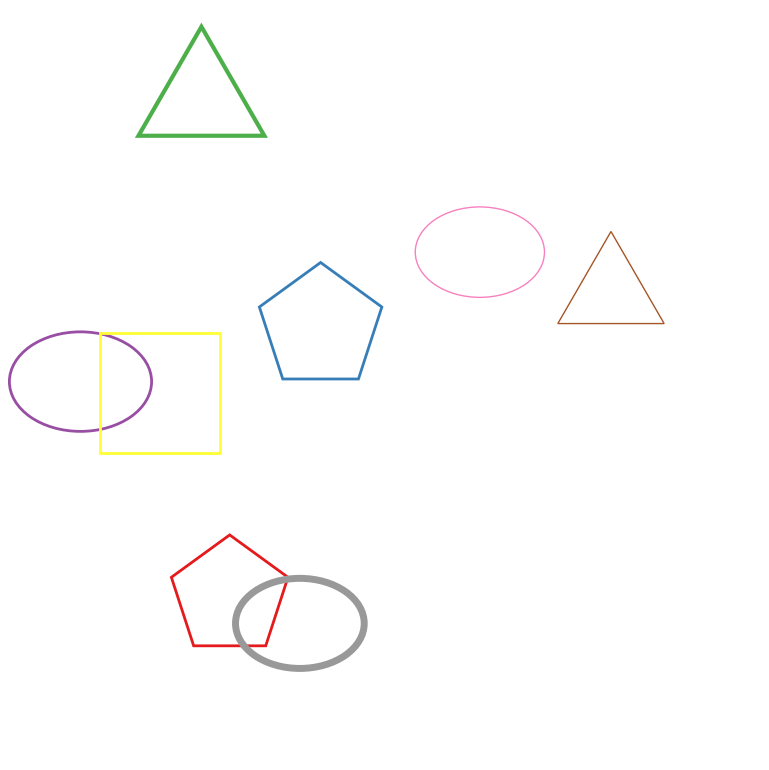[{"shape": "pentagon", "thickness": 1, "radius": 0.4, "center": [0.298, 0.226]}, {"shape": "pentagon", "thickness": 1, "radius": 0.42, "center": [0.416, 0.575]}, {"shape": "triangle", "thickness": 1.5, "radius": 0.47, "center": [0.262, 0.871]}, {"shape": "oval", "thickness": 1, "radius": 0.46, "center": [0.105, 0.504]}, {"shape": "square", "thickness": 1, "radius": 0.39, "center": [0.208, 0.49]}, {"shape": "triangle", "thickness": 0.5, "radius": 0.4, "center": [0.793, 0.62]}, {"shape": "oval", "thickness": 0.5, "radius": 0.42, "center": [0.623, 0.673]}, {"shape": "oval", "thickness": 2.5, "radius": 0.42, "center": [0.389, 0.19]}]